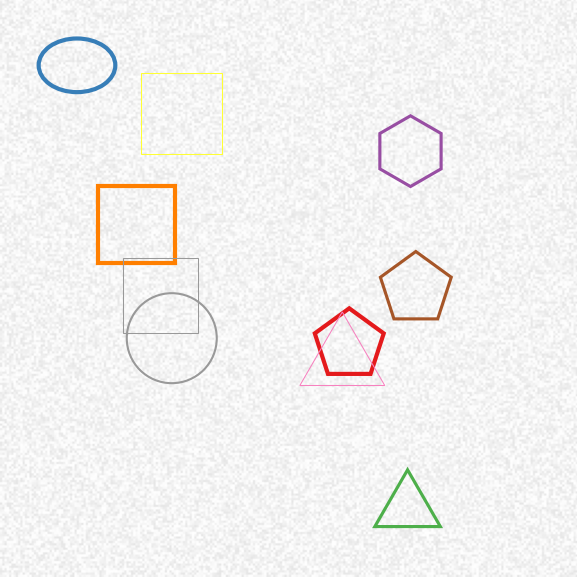[{"shape": "pentagon", "thickness": 2, "radius": 0.31, "center": [0.605, 0.402]}, {"shape": "oval", "thickness": 2, "radius": 0.33, "center": [0.133, 0.886]}, {"shape": "triangle", "thickness": 1.5, "radius": 0.33, "center": [0.706, 0.12]}, {"shape": "hexagon", "thickness": 1.5, "radius": 0.31, "center": [0.711, 0.737]}, {"shape": "square", "thickness": 2, "radius": 0.33, "center": [0.237, 0.611]}, {"shape": "square", "thickness": 0.5, "radius": 0.35, "center": [0.314, 0.803]}, {"shape": "pentagon", "thickness": 1.5, "radius": 0.32, "center": [0.72, 0.499]}, {"shape": "triangle", "thickness": 0.5, "radius": 0.42, "center": [0.593, 0.374]}, {"shape": "circle", "thickness": 1, "radius": 0.39, "center": [0.297, 0.414]}, {"shape": "square", "thickness": 0.5, "radius": 0.33, "center": [0.278, 0.487]}]